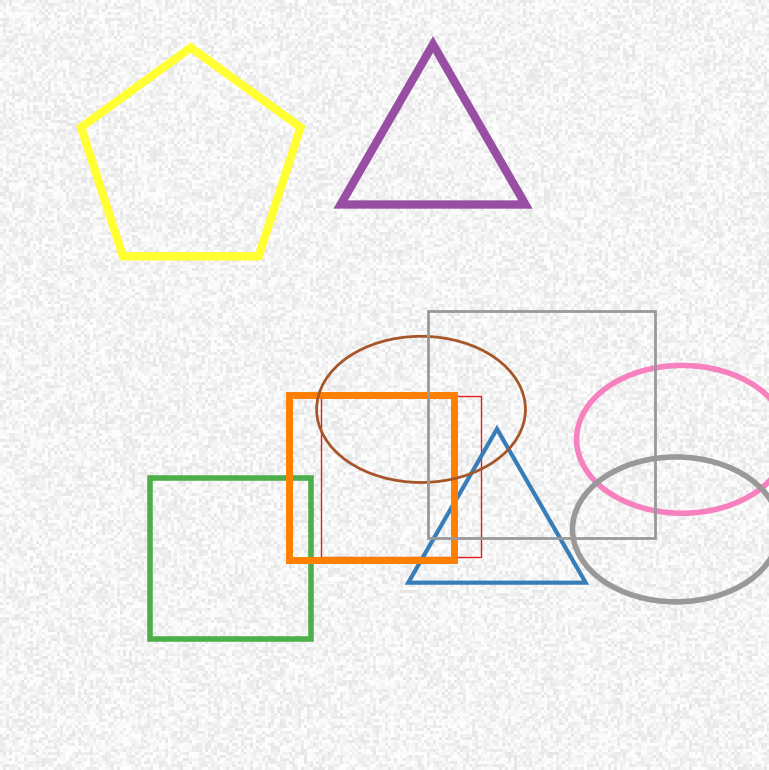[{"shape": "square", "thickness": 0.5, "radius": 0.52, "center": [0.521, 0.381]}, {"shape": "triangle", "thickness": 1.5, "radius": 0.67, "center": [0.645, 0.31]}, {"shape": "square", "thickness": 2, "radius": 0.52, "center": [0.3, 0.275]}, {"shape": "triangle", "thickness": 3, "radius": 0.69, "center": [0.562, 0.804]}, {"shape": "square", "thickness": 2.5, "radius": 0.54, "center": [0.483, 0.38]}, {"shape": "pentagon", "thickness": 3, "radius": 0.75, "center": [0.248, 0.788]}, {"shape": "oval", "thickness": 1, "radius": 0.68, "center": [0.547, 0.468]}, {"shape": "oval", "thickness": 2, "radius": 0.69, "center": [0.886, 0.429]}, {"shape": "square", "thickness": 1, "radius": 0.74, "center": [0.703, 0.448]}, {"shape": "oval", "thickness": 2, "radius": 0.67, "center": [0.878, 0.312]}]